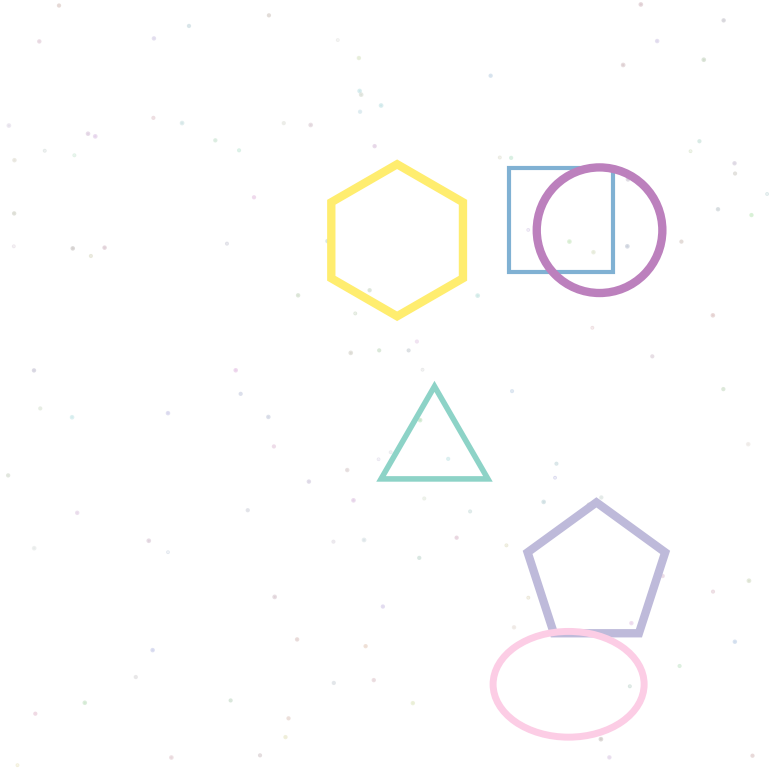[{"shape": "triangle", "thickness": 2, "radius": 0.4, "center": [0.564, 0.418]}, {"shape": "pentagon", "thickness": 3, "radius": 0.47, "center": [0.775, 0.254]}, {"shape": "square", "thickness": 1.5, "radius": 0.34, "center": [0.729, 0.714]}, {"shape": "oval", "thickness": 2.5, "radius": 0.49, "center": [0.738, 0.111]}, {"shape": "circle", "thickness": 3, "radius": 0.41, "center": [0.779, 0.701]}, {"shape": "hexagon", "thickness": 3, "radius": 0.49, "center": [0.516, 0.688]}]